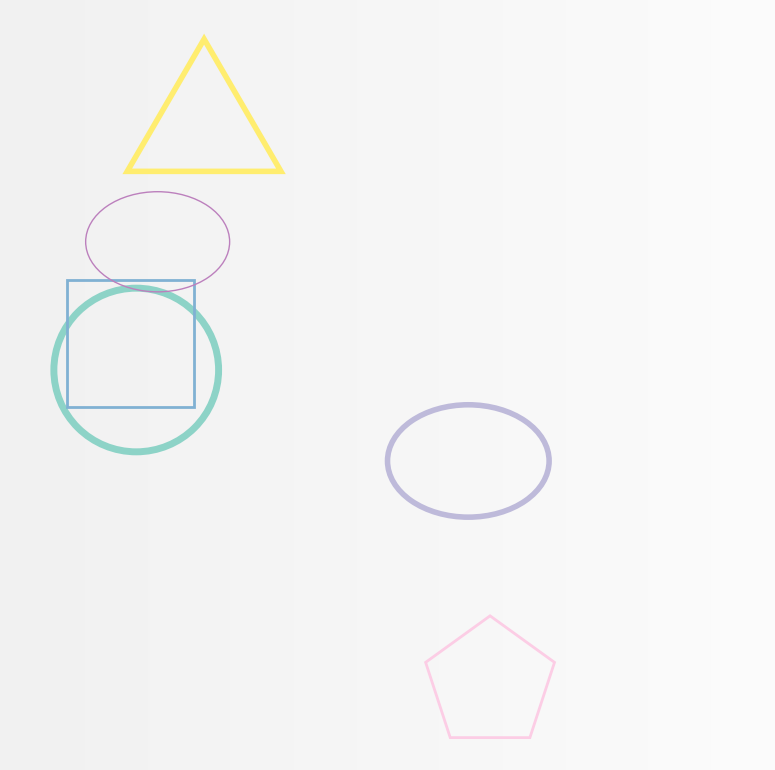[{"shape": "circle", "thickness": 2.5, "radius": 0.53, "center": [0.176, 0.519]}, {"shape": "oval", "thickness": 2, "radius": 0.52, "center": [0.604, 0.401]}, {"shape": "square", "thickness": 1, "radius": 0.41, "center": [0.168, 0.554]}, {"shape": "pentagon", "thickness": 1, "radius": 0.44, "center": [0.632, 0.113]}, {"shape": "oval", "thickness": 0.5, "radius": 0.46, "center": [0.203, 0.686]}, {"shape": "triangle", "thickness": 2, "radius": 0.57, "center": [0.263, 0.835]}]